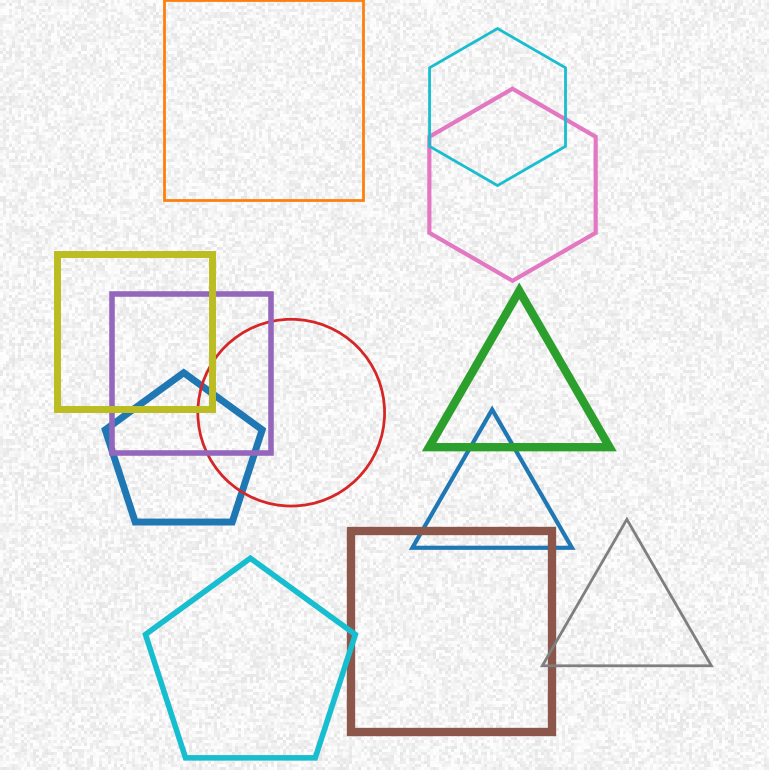[{"shape": "triangle", "thickness": 1.5, "radius": 0.6, "center": [0.639, 0.348]}, {"shape": "pentagon", "thickness": 2.5, "radius": 0.54, "center": [0.239, 0.409]}, {"shape": "square", "thickness": 1, "radius": 0.65, "center": [0.342, 0.87]}, {"shape": "triangle", "thickness": 3, "radius": 0.68, "center": [0.674, 0.487]}, {"shape": "circle", "thickness": 1, "radius": 0.61, "center": [0.378, 0.464]}, {"shape": "square", "thickness": 2, "radius": 0.52, "center": [0.249, 0.515]}, {"shape": "square", "thickness": 3, "radius": 0.65, "center": [0.586, 0.18]}, {"shape": "hexagon", "thickness": 1.5, "radius": 0.62, "center": [0.666, 0.76]}, {"shape": "triangle", "thickness": 1, "radius": 0.63, "center": [0.814, 0.199]}, {"shape": "square", "thickness": 2.5, "radius": 0.5, "center": [0.175, 0.57]}, {"shape": "hexagon", "thickness": 1, "radius": 0.51, "center": [0.646, 0.861]}, {"shape": "pentagon", "thickness": 2, "radius": 0.72, "center": [0.325, 0.132]}]